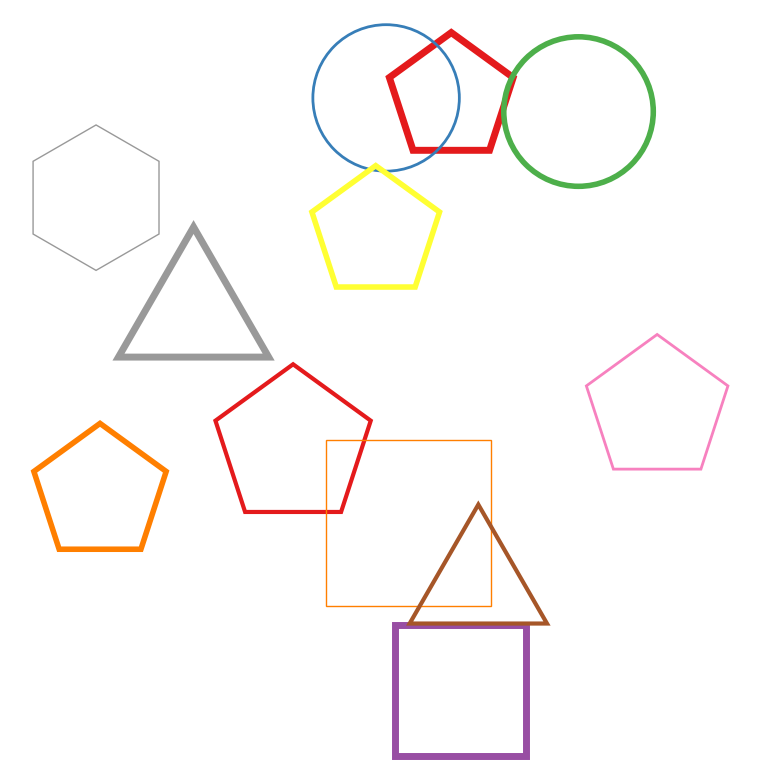[{"shape": "pentagon", "thickness": 2.5, "radius": 0.42, "center": [0.586, 0.873]}, {"shape": "pentagon", "thickness": 1.5, "radius": 0.53, "center": [0.381, 0.421]}, {"shape": "circle", "thickness": 1, "radius": 0.48, "center": [0.501, 0.873]}, {"shape": "circle", "thickness": 2, "radius": 0.49, "center": [0.751, 0.855]}, {"shape": "square", "thickness": 2.5, "radius": 0.43, "center": [0.598, 0.104]}, {"shape": "pentagon", "thickness": 2, "radius": 0.45, "center": [0.13, 0.36]}, {"shape": "square", "thickness": 0.5, "radius": 0.54, "center": [0.53, 0.321]}, {"shape": "pentagon", "thickness": 2, "radius": 0.44, "center": [0.488, 0.698]}, {"shape": "triangle", "thickness": 1.5, "radius": 0.51, "center": [0.621, 0.242]}, {"shape": "pentagon", "thickness": 1, "radius": 0.48, "center": [0.853, 0.469]}, {"shape": "triangle", "thickness": 2.5, "radius": 0.56, "center": [0.251, 0.593]}, {"shape": "hexagon", "thickness": 0.5, "radius": 0.47, "center": [0.125, 0.743]}]